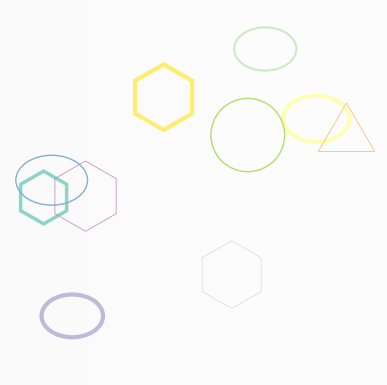[{"shape": "hexagon", "thickness": 2.5, "radius": 0.34, "center": [0.113, 0.487]}, {"shape": "oval", "thickness": 3, "radius": 0.43, "center": [0.816, 0.691]}, {"shape": "oval", "thickness": 3, "radius": 0.4, "center": [0.187, 0.18]}, {"shape": "oval", "thickness": 1, "radius": 0.46, "center": [0.133, 0.532]}, {"shape": "triangle", "thickness": 0.5, "radius": 0.42, "center": [0.894, 0.649]}, {"shape": "circle", "thickness": 1, "radius": 0.48, "center": [0.639, 0.649]}, {"shape": "hexagon", "thickness": 0.5, "radius": 0.44, "center": [0.598, 0.287]}, {"shape": "hexagon", "thickness": 0.5, "radius": 0.46, "center": [0.221, 0.49]}, {"shape": "oval", "thickness": 1.5, "radius": 0.4, "center": [0.684, 0.873]}, {"shape": "hexagon", "thickness": 3, "radius": 0.43, "center": [0.422, 0.748]}]